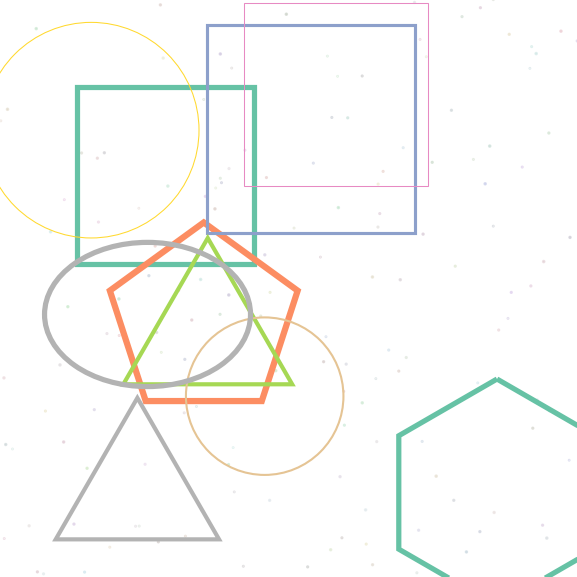[{"shape": "square", "thickness": 2.5, "radius": 0.77, "center": [0.287, 0.695]}, {"shape": "hexagon", "thickness": 2.5, "radius": 0.98, "center": [0.861, 0.146]}, {"shape": "pentagon", "thickness": 3, "radius": 0.85, "center": [0.353, 0.443]}, {"shape": "square", "thickness": 1.5, "radius": 0.9, "center": [0.538, 0.776]}, {"shape": "square", "thickness": 0.5, "radius": 0.79, "center": [0.582, 0.836]}, {"shape": "triangle", "thickness": 2, "radius": 0.84, "center": [0.36, 0.418]}, {"shape": "circle", "thickness": 0.5, "radius": 0.93, "center": [0.158, 0.774]}, {"shape": "circle", "thickness": 1, "radius": 0.68, "center": [0.458, 0.313]}, {"shape": "triangle", "thickness": 2, "radius": 0.82, "center": [0.238, 0.147]}, {"shape": "oval", "thickness": 2.5, "radius": 0.89, "center": [0.255, 0.455]}]